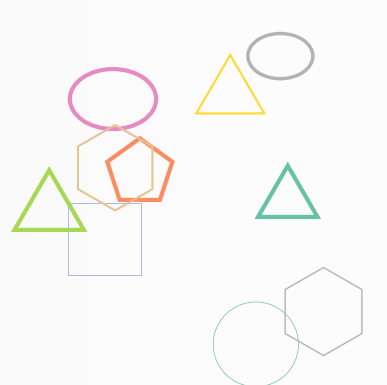[{"shape": "circle", "thickness": 0.5, "radius": 0.55, "center": [0.66, 0.106]}, {"shape": "triangle", "thickness": 3, "radius": 0.44, "center": [0.743, 0.481]}, {"shape": "pentagon", "thickness": 3, "radius": 0.44, "center": [0.361, 0.552]}, {"shape": "square", "thickness": 0.5, "radius": 0.47, "center": [0.27, 0.378]}, {"shape": "oval", "thickness": 3, "radius": 0.56, "center": [0.292, 0.743]}, {"shape": "triangle", "thickness": 3, "radius": 0.52, "center": [0.127, 0.455]}, {"shape": "triangle", "thickness": 1.5, "radius": 0.51, "center": [0.594, 0.756]}, {"shape": "hexagon", "thickness": 1.5, "radius": 0.55, "center": [0.297, 0.564]}, {"shape": "oval", "thickness": 2.5, "radius": 0.42, "center": [0.724, 0.854]}, {"shape": "hexagon", "thickness": 1, "radius": 0.57, "center": [0.835, 0.191]}]